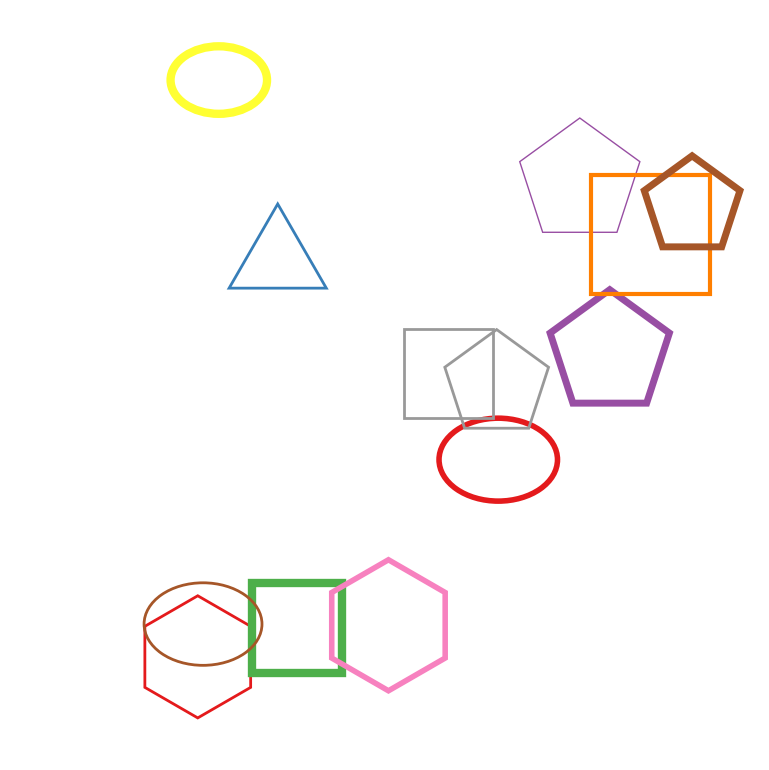[{"shape": "oval", "thickness": 2, "radius": 0.38, "center": [0.647, 0.403]}, {"shape": "hexagon", "thickness": 1, "radius": 0.4, "center": [0.257, 0.147]}, {"shape": "triangle", "thickness": 1, "radius": 0.36, "center": [0.361, 0.662]}, {"shape": "square", "thickness": 3, "radius": 0.29, "center": [0.386, 0.184]}, {"shape": "pentagon", "thickness": 0.5, "radius": 0.41, "center": [0.753, 0.765]}, {"shape": "pentagon", "thickness": 2.5, "radius": 0.41, "center": [0.792, 0.542]}, {"shape": "square", "thickness": 1.5, "radius": 0.39, "center": [0.845, 0.696]}, {"shape": "oval", "thickness": 3, "radius": 0.31, "center": [0.284, 0.896]}, {"shape": "pentagon", "thickness": 2.5, "radius": 0.33, "center": [0.899, 0.732]}, {"shape": "oval", "thickness": 1, "radius": 0.38, "center": [0.264, 0.19]}, {"shape": "hexagon", "thickness": 2, "radius": 0.43, "center": [0.504, 0.188]}, {"shape": "square", "thickness": 1, "radius": 0.29, "center": [0.582, 0.515]}, {"shape": "pentagon", "thickness": 1, "radius": 0.35, "center": [0.645, 0.501]}]